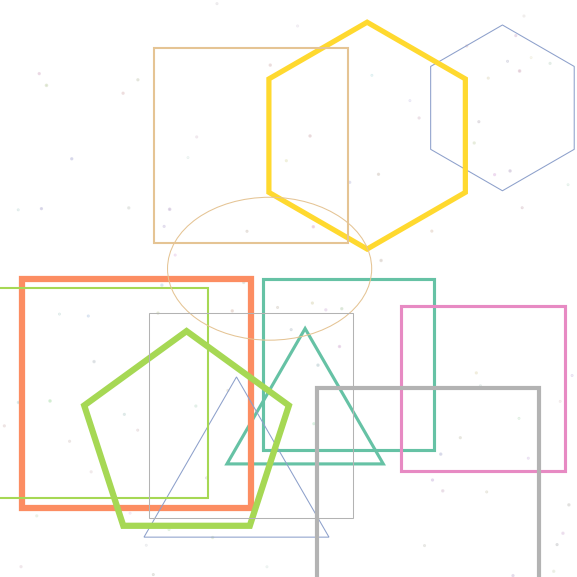[{"shape": "square", "thickness": 1.5, "radius": 0.74, "center": [0.604, 0.368]}, {"shape": "triangle", "thickness": 1.5, "radius": 0.78, "center": [0.528, 0.274]}, {"shape": "square", "thickness": 3, "radius": 0.99, "center": [0.236, 0.318]}, {"shape": "hexagon", "thickness": 0.5, "radius": 0.72, "center": [0.87, 0.812]}, {"shape": "triangle", "thickness": 0.5, "radius": 0.92, "center": [0.41, 0.161]}, {"shape": "square", "thickness": 1.5, "radius": 0.71, "center": [0.836, 0.327]}, {"shape": "pentagon", "thickness": 3, "radius": 0.93, "center": [0.323, 0.239]}, {"shape": "square", "thickness": 1, "radius": 0.91, "center": [0.178, 0.318]}, {"shape": "hexagon", "thickness": 2.5, "radius": 0.98, "center": [0.636, 0.764]}, {"shape": "oval", "thickness": 0.5, "radius": 0.88, "center": [0.467, 0.534]}, {"shape": "square", "thickness": 1, "radius": 0.84, "center": [0.435, 0.747]}, {"shape": "square", "thickness": 0.5, "radius": 0.88, "center": [0.434, 0.28]}, {"shape": "square", "thickness": 2, "radius": 0.96, "center": [0.741, 0.134]}]